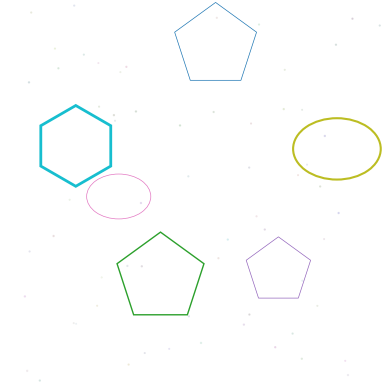[{"shape": "pentagon", "thickness": 0.5, "radius": 0.56, "center": [0.56, 0.882]}, {"shape": "pentagon", "thickness": 1, "radius": 0.59, "center": [0.417, 0.278]}, {"shape": "pentagon", "thickness": 0.5, "radius": 0.44, "center": [0.723, 0.297]}, {"shape": "oval", "thickness": 0.5, "radius": 0.42, "center": [0.308, 0.49]}, {"shape": "oval", "thickness": 1.5, "radius": 0.57, "center": [0.875, 0.613]}, {"shape": "hexagon", "thickness": 2, "radius": 0.52, "center": [0.197, 0.621]}]